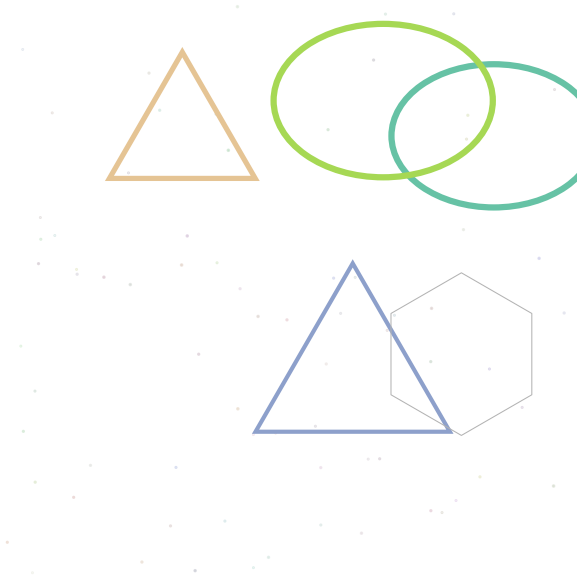[{"shape": "oval", "thickness": 3, "radius": 0.89, "center": [0.855, 0.764]}, {"shape": "triangle", "thickness": 2, "radius": 0.97, "center": [0.611, 0.349]}, {"shape": "oval", "thickness": 3, "radius": 0.95, "center": [0.664, 0.825]}, {"shape": "triangle", "thickness": 2.5, "radius": 0.73, "center": [0.316, 0.763]}, {"shape": "hexagon", "thickness": 0.5, "radius": 0.7, "center": [0.799, 0.386]}]